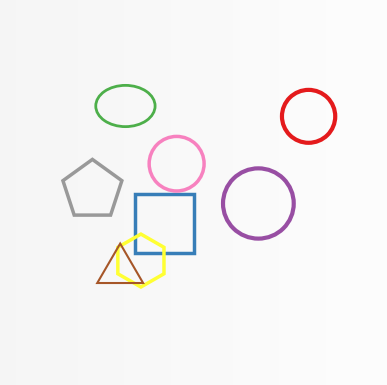[{"shape": "circle", "thickness": 3, "radius": 0.34, "center": [0.796, 0.698]}, {"shape": "square", "thickness": 2.5, "radius": 0.38, "center": [0.425, 0.419]}, {"shape": "oval", "thickness": 2, "radius": 0.38, "center": [0.324, 0.725]}, {"shape": "circle", "thickness": 3, "radius": 0.46, "center": [0.667, 0.471]}, {"shape": "hexagon", "thickness": 2.5, "radius": 0.34, "center": [0.364, 0.323]}, {"shape": "triangle", "thickness": 1.5, "radius": 0.34, "center": [0.31, 0.299]}, {"shape": "circle", "thickness": 2.5, "radius": 0.35, "center": [0.456, 0.575]}, {"shape": "pentagon", "thickness": 2.5, "radius": 0.4, "center": [0.238, 0.506]}]